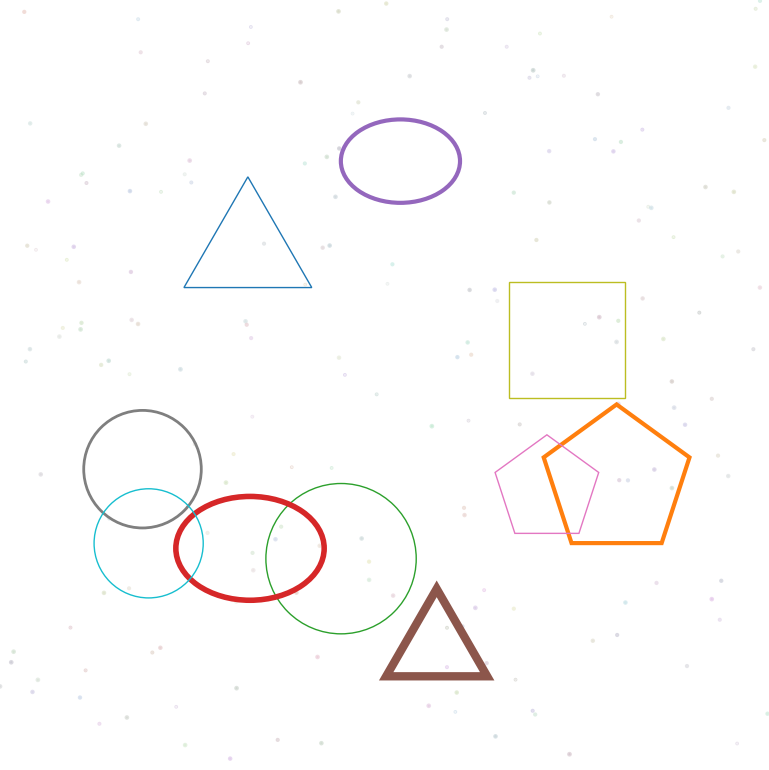[{"shape": "triangle", "thickness": 0.5, "radius": 0.48, "center": [0.322, 0.674]}, {"shape": "pentagon", "thickness": 1.5, "radius": 0.5, "center": [0.801, 0.375]}, {"shape": "circle", "thickness": 0.5, "radius": 0.49, "center": [0.443, 0.274]}, {"shape": "oval", "thickness": 2, "radius": 0.48, "center": [0.325, 0.288]}, {"shape": "oval", "thickness": 1.5, "radius": 0.39, "center": [0.52, 0.791]}, {"shape": "triangle", "thickness": 3, "radius": 0.38, "center": [0.567, 0.16]}, {"shape": "pentagon", "thickness": 0.5, "radius": 0.35, "center": [0.71, 0.365]}, {"shape": "circle", "thickness": 1, "radius": 0.38, "center": [0.185, 0.391]}, {"shape": "square", "thickness": 0.5, "radius": 0.38, "center": [0.737, 0.559]}, {"shape": "circle", "thickness": 0.5, "radius": 0.35, "center": [0.193, 0.294]}]